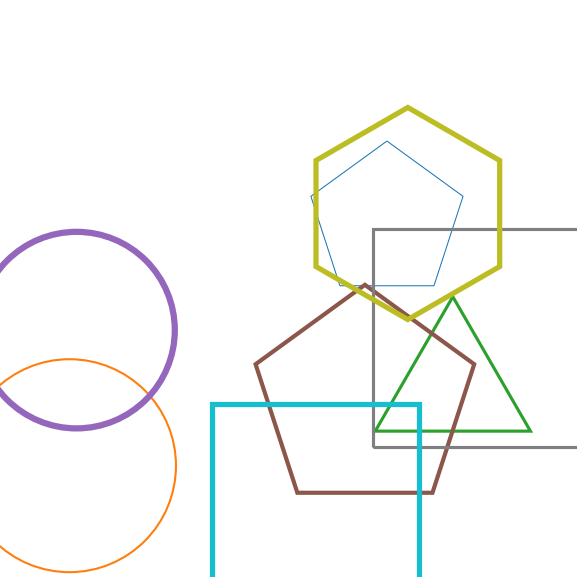[{"shape": "pentagon", "thickness": 0.5, "radius": 0.69, "center": [0.67, 0.616]}, {"shape": "circle", "thickness": 1, "radius": 0.92, "center": [0.12, 0.193]}, {"shape": "triangle", "thickness": 1.5, "radius": 0.78, "center": [0.784, 0.33]}, {"shape": "circle", "thickness": 3, "radius": 0.85, "center": [0.133, 0.428]}, {"shape": "pentagon", "thickness": 2, "radius": 1.0, "center": [0.632, 0.307]}, {"shape": "square", "thickness": 1.5, "radius": 0.94, "center": [0.835, 0.414]}, {"shape": "hexagon", "thickness": 2.5, "radius": 0.92, "center": [0.706, 0.629]}, {"shape": "square", "thickness": 2.5, "radius": 0.9, "center": [0.546, 0.12]}]